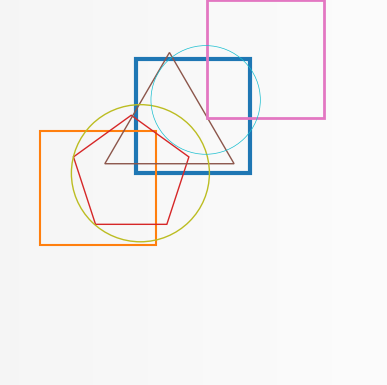[{"shape": "square", "thickness": 3, "radius": 0.74, "center": [0.499, 0.699]}, {"shape": "square", "thickness": 1.5, "radius": 0.74, "center": [0.253, 0.512]}, {"shape": "pentagon", "thickness": 1, "radius": 0.78, "center": [0.339, 0.544]}, {"shape": "triangle", "thickness": 1, "radius": 0.96, "center": [0.437, 0.671]}, {"shape": "square", "thickness": 2, "radius": 0.76, "center": [0.685, 0.847]}, {"shape": "circle", "thickness": 1, "radius": 0.89, "center": [0.362, 0.55]}, {"shape": "circle", "thickness": 0.5, "radius": 0.71, "center": [0.531, 0.74]}]